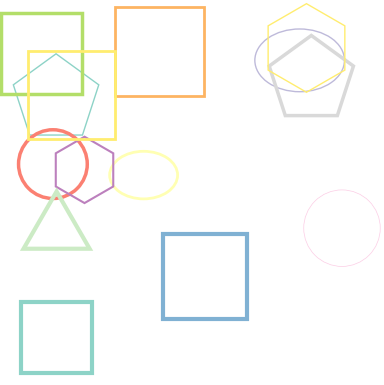[{"shape": "pentagon", "thickness": 1, "radius": 0.58, "center": [0.146, 0.744]}, {"shape": "square", "thickness": 3, "radius": 0.46, "center": [0.146, 0.124]}, {"shape": "oval", "thickness": 2, "radius": 0.44, "center": [0.373, 0.545]}, {"shape": "oval", "thickness": 1, "radius": 0.58, "center": [0.778, 0.843]}, {"shape": "circle", "thickness": 2.5, "radius": 0.45, "center": [0.137, 0.574]}, {"shape": "square", "thickness": 3, "radius": 0.55, "center": [0.533, 0.282]}, {"shape": "square", "thickness": 2, "radius": 0.58, "center": [0.415, 0.866]}, {"shape": "square", "thickness": 2.5, "radius": 0.53, "center": [0.107, 0.861]}, {"shape": "circle", "thickness": 0.5, "radius": 0.5, "center": [0.888, 0.407]}, {"shape": "pentagon", "thickness": 2.5, "radius": 0.58, "center": [0.809, 0.793]}, {"shape": "hexagon", "thickness": 1.5, "radius": 0.43, "center": [0.22, 0.559]}, {"shape": "triangle", "thickness": 3, "radius": 0.5, "center": [0.147, 0.403]}, {"shape": "hexagon", "thickness": 1, "radius": 0.58, "center": [0.796, 0.875]}, {"shape": "square", "thickness": 2, "radius": 0.57, "center": [0.186, 0.753]}]